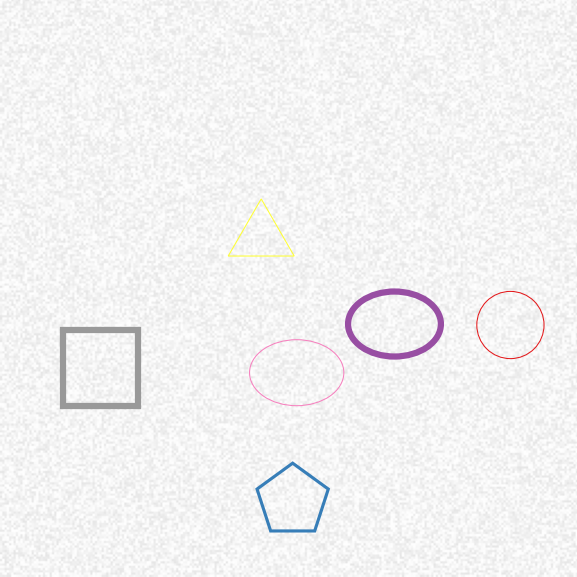[{"shape": "circle", "thickness": 0.5, "radius": 0.29, "center": [0.884, 0.436]}, {"shape": "pentagon", "thickness": 1.5, "radius": 0.32, "center": [0.507, 0.132]}, {"shape": "oval", "thickness": 3, "radius": 0.4, "center": [0.683, 0.438]}, {"shape": "triangle", "thickness": 0.5, "radius": 0.33, "center": [0.452, 0.589]}, {"shape": "oval", "thickness": 0.5, "radius": 0.41, "center": [0.514, 0.354]}, {"shape": "square", "thickness": 3, "radius": 0.33, "center": [0.174, 0.362]}]